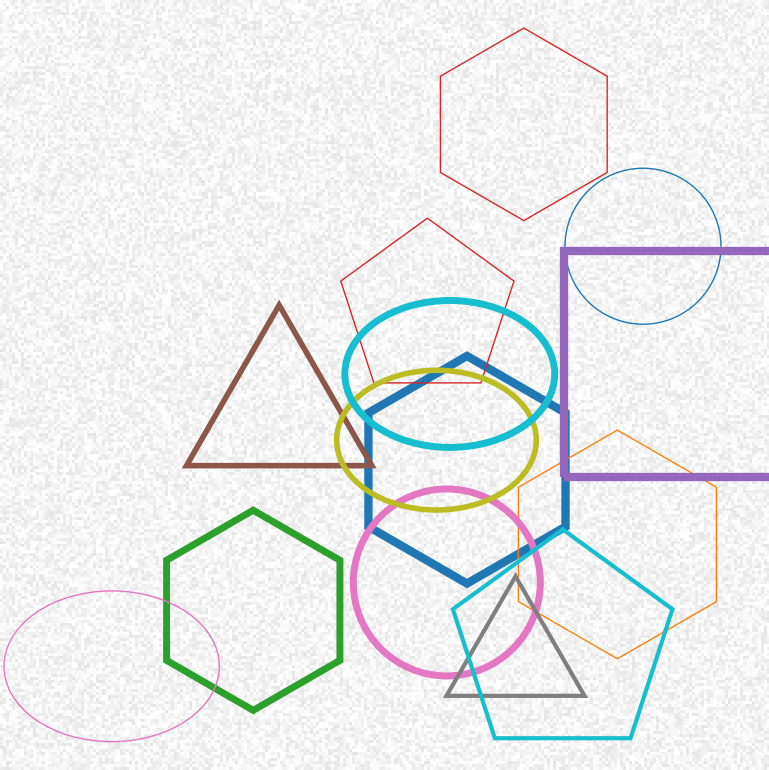[{"shape": "circle", "thickness": 0.5, "radius": 0.51, "center": [0.835, 0.68]}, {"shape": "hexagon", "thickness": 3, "radius": 0.74, "center": [0.606, 0.39]}, {"shape": "hexagon", "thickness": 0.5, "radius": 0.74, "center": [0.802, 0.293]}, {"shape": "hexagon", "thickness": 2.5, "radius": 0.65, "center": [0.329, 0.207]}, {"shape": "hexagon", "thickness": 0.5, "radius": 0.63, "center": [0.68, 0.839]}, {"shape": "pentagon", "thickness": 0.5, "radius": 0.59, "center": [0.555, 0.598]}, {"shape": "square", "thickness": 3, "radius": 0.73, "center": [0.879, 0.527]}, {"shape": "triangle", "thickness": 2, "radius": 0.69, "center": [0.363, 0.465]}, {"shape": "circle", "thickness": 2.5, "radius": 0.61, "center": [0.58, 0.244]}, {"shape": "oval", "thickness": 0.5, "radius": 0.7, "center": [0.145, 0.135]}, {"shape": "triangle", "thickness": 1.5, "radius": 0.52, "center": [0.67, 0.148]}, {"shape": "oval", "thickness": 2, "radius": 0.65, "center": [0.567, 0.428]}, {"shape": "oval", "thickness": 2.5, "radius": 0.68, "center": [0.584, 0.514]}, {"shape": "pentagon", "thickness": 1.5, "radius": 0.75, "center": [0.731, 0.163]}]